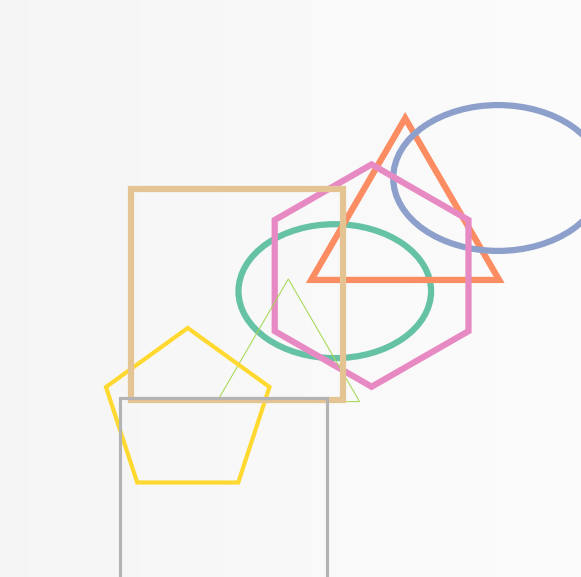[{"shape": "oval", "thickness": 3, "radius": 0.83, "center": [0.576, 0.495]}, {"shape": "triangle", "thickness": 3, "radius": 0.93, "center": [0.697, 0.608]}, {"shape": "oval", "thickness": 3, "radius": 0.9, "center": [0.857, 0.691]}, {"shape": "hexagon", "thickness": 3, "radius": 0.96, "center": [0.639, 0.522]}, {"shape": "triangle", "thickness": 0.5, "radius": 0.71, "center": [0.496, 0.375]}, {"shape": "pentagon", "thickness": 2, "radius": 0.74, "center": [0.323, 0.283]}, {"shape": "square", "thickness": 3, "radius": 0.91, "center": [0.407, 0.489]}, {"shape": "square", "thickness": 1.5, "radius": 0.89, "center": [0.385, 0.131]}]